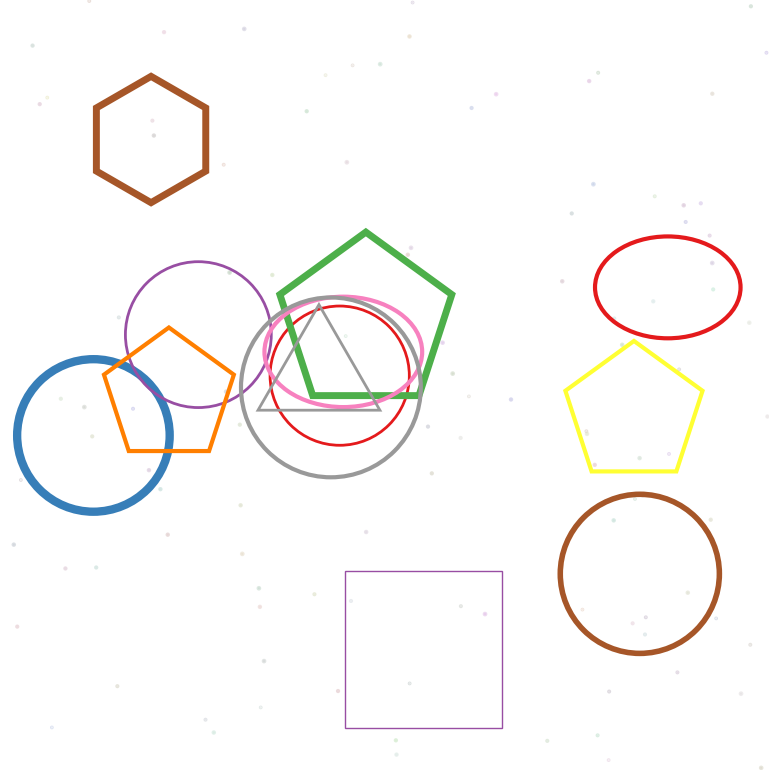[{"shape": "circle", "thickness": 1, "radius": 0.45, "center": [0.441, 0.512]}, {"shape": "oval", "thickness": 1.5, "radius": 0.47, "center": [0.867, 0.627]}, {"shape": "circle", "thickness": 3, "radius": 0.5, "center": [0.121, 0.434]}, {"shape": "pentagon", "thickness": 2.5, "radius": 0.59, "center": [0.475, 0.581]}, {"shape": "circle", "thickness": 1, "radius": 0.47, "center": [0.258, 0.565]}, {"shape": "square", "thickness": 0.5, "radius": 0.51, "center": [0.55, 0.157]}, {"shape": "pentagon", "thickness": 1.5, "radius": 0.44, "center": [0.219, 0.486]}, {"shape": "pentagon", "thickness": 1.5, "radius": 0.47, "center": [0.823, 0.464]}, {"shape": "hexagon", "thickness": 2.5, "radius": 0.41, "center": [0.196, 0.819]}, {"shape": "circle", "thickness": 2, "radius": 0.52, "center": [0.831, 0.255]}, {"shape": "oval", "thickness": 1.5, "radius": 0.51, "center": [0.446, 0.543]}, {"shape": "triangle", "thickness": 1, "radius": 0.46, "center": [0.414, 0.513]}, {"shape": "circle", "thickness": 1.5, "radius": 0.58, "center": [0.43, 0.497]}]